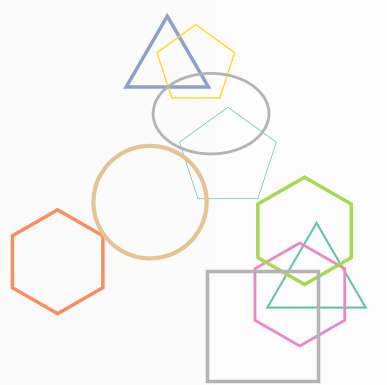[{"shape": "pentagon", "thickness": 0.5, "radius": 0.66, "center": [0.588, 0.59]}, {"shape": "triangle", "thickness": 1.5, "radius": 0.73, "center": [0.817, 0.274]}, {"shape": "hexagon", "thickness": 2.5, "radius": 0.67, "center": [0.149, 0.32]}, {"shape": "triangle", "thickness": 2.5, "radius": 0.61, "center": [0.432, 0.835]}, {"shape": "hexagon", "thickness": 2, "radius": 0.67, "center": [0.774, 0.235]}, {"shape": "hexagon", "thickness": 2.5, "radius": 0.7, "center": [0.786, 0.4]}, {"shape": "pentagon", "thickness": 1, "radius": 0.53, "center": [0.505, 0.831]}, {"shape": "circle", "thickness": 3, "radius": 0.73, "center": [0.387, 0.475]}, {"shape": "oval", "thickness": 2, "radius": 0.75, "center": [0.545, 0.705]}, {"shape": "square", "thickness": 2.5, "radius": 0.71, "center": [0.677, 0.154]}]